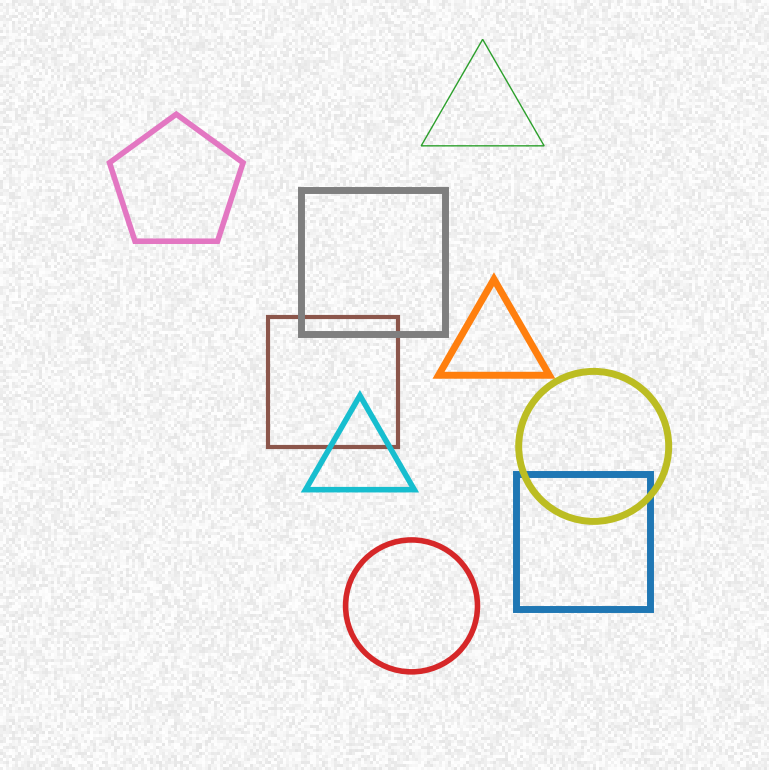[{"shape": "square", "thickness": 2.5, "radius": 0.44, "center": [0.757, 0.297]}, {"shape": "triangle", "thickness": 2.5, "radius": 0.42, "center": [0.642, 0.554]}, {"shape": "triangle", "thickness": 0.5, "radius": 0.46, "center": [0.627, 0.857]}, {"shape": "circle", "thickness": 2, "radius": 0.43, "center": [0.534, 0.213]}, {"shape": "square", "thickness": 1.5, "radius": 0.42, "center": [0.432, 0.504]}, {"shape": "pentagon", "thickness": 2, "radius": 0.46, "center": [0.229, 0.76]}, {"shape": "square", "thickness": 2.5, "radius": 0.47, "center": [0.484, 0.659]}, {"shape": "circle", "thickness": 2.5, "radius": 0.49, "center": [0.771, 0.42]}, {"shape": "triangle", "thickness": 2, "radius": 0.41, "center": [0.467, 0.405]}]